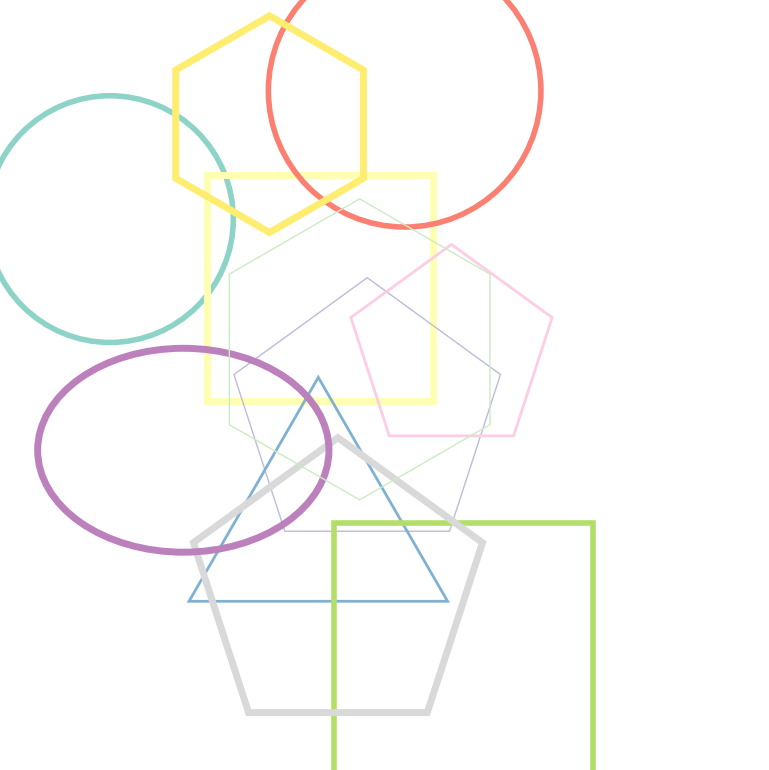[{"shape": "circle", "thickness": 2, "radius": 0.8, "center": [0.143, 0.715]}, {"shape": "square", "thickness": 2.5, "radius": 0.73, "center": [0.415, 0.626]}, {"shape": "pentagon", "thickness": 0.5, "radius": 0.91, "center": [0.477, 0.457]}, {"shape": "circle", "thickness": 2, "radius": 0.88, "center": [0.526, 0.882]}, {"shape": "triangle", "thickness": 1, "radius": 0.97, "center": [0.413, 0.316]}, {"shape": "square", "thickness": 2, "radius": 0.84, "center": [0.602, 0.152]}, {"shape": "pentagon", "thickness": 1, "radius": 0.69, "center": [0.586, 0.545]}, {"shape": "pentagon", "thickness": 2.5, "radius": 0.99, "center": [0.439, 0.234]}, {"shape": "oval", "thickness": 2.5, "radius": 0.95, "center": [0.238, 0.415]}, {"shape": "hexagon", "thickness": 0.5, "radius": 0.98, "center": [0.467, 0.546]}, {"shape": "hexagon", "thickness": 2.5, "radius": 0.7, "center": [0.35, 0.839]}]